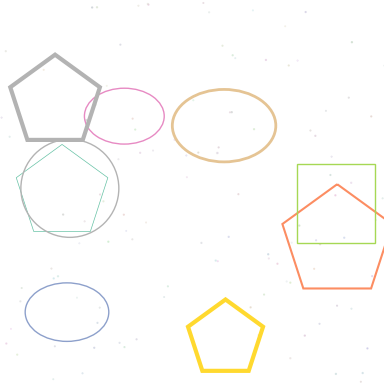[{"shape": "pentagon", "thickness": 0.5, "radius": 0.63, "center": [0.161, 0.5]}, {"shape": "pentagon", "thickness": 1.5, "radius": 0.75, "center": [0.876, 0.372]}, {"shape": "oval", "thickness": 1, "radius": 0.54, "center": [0.174, 0.189]}, {"shape": "oval", "thickness": 1, "radius": 0.52, "center": [0.323, 0.698]}, {"shape": "square", "thickness": 1, "radius": 0.51, "center": [0.873, 0.472]}, {"shape": "pentagon", "thickness": 3, "radius": 0.51, "center": [0.586, 0.12]}, {"shape": "oval", "thickness": 2, "radius": 0.67, "center": [0.582, 0.674]}, {"shape": "pentagon", "thickness": 3, "radius": 0.61, "center": [0.143, 0.736]}, {"shape": "circle", "thickness": 1, "radius": 0.64, "center": [0.181, 0.511]}]